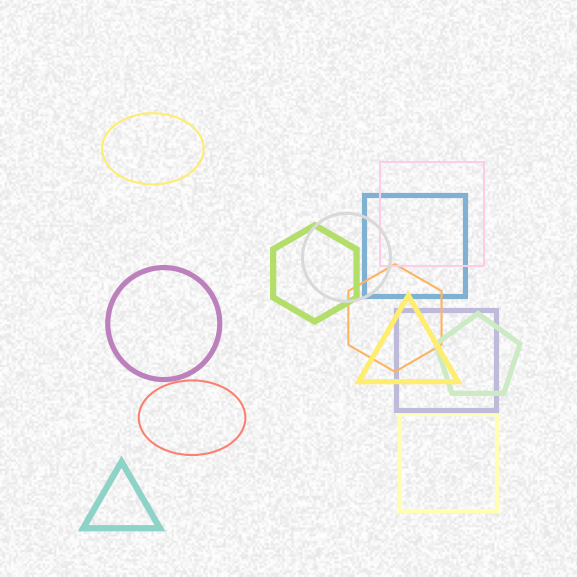[{"shape": "triangle", "thickness": 3, "radius": 0.38, "center": [0.21, 0.123]}, {"shape": "square", "thickness": 2, "radius": 0.42, "center": [0.777, 0.198]}, {"shape": "square", "thickness": 2.5, "radius": 0.43, "center": [0.772, 0.376]}, {"shape": "oval", "thickness": 1, "radius": 0.46, "center": [0.333, 0.276]}, {"shape": "square", "thickness": 2.5, "radius": 0.44, "center": [0.718, 0.574]}, {"shape": "hexagon", "thickness": 1, "radius": 0.47, "center": [0.684, 0.449]}, {"shape": "hexagon", "thickness": 3, "radius": 0.42, "center": [0.545, 0.526]}, {"shape": "square", "thickness": 1, "radius": 0.45, "center": [0.748, 0.629]}, {"shape": "circle", "thickness": 1.5, "radius": 0.38, "center": [0.6, 0.554]}, {"shape": "circle", "thickness": 2.5, "radius": 0.48, "center": [0.284, 0.439]}, {"shape": "pentagon", "thickness": 2.5, "radius": 0.38, "center": [0.828, 0.38]}, {"shape": "triangle", "thickness": 2.5, "radius": 0.5, "center": [0.707, 0.388]}, {"shape": "oval", "thickness": 1, "radius": 0.44, "center": [0.265, 0.741]}]